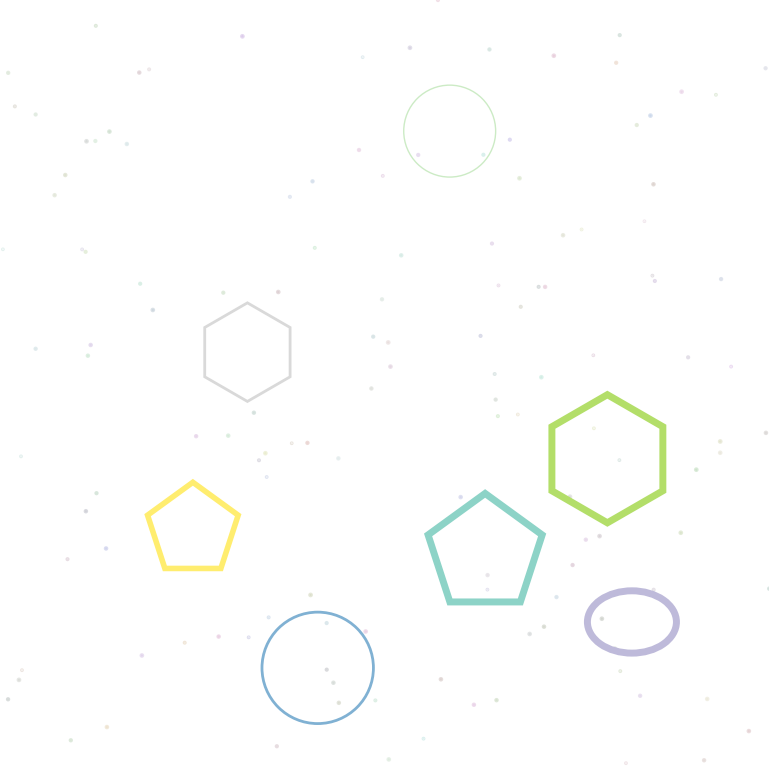[{"shape": "pentagon", "thickness": 2.5, "radius": 0.39, "center": [0.63, 0.281]}, {"shape": "oval", "thickness": 2.5, "radius": 0.29, "center": [0.821, 0.192]}, {"shape": "circle", "thickness": 1, "radius": 0.36, "center": [0.413, 0.133]}, {"shape": "hexagon", "thickness": 2.5, "radius": 0.42, "center": [0.789, 0.404]}, {"shape": "hexagon", "thickness": 1, "radius": 0.32, "center": [0.321, 0.543]}, {"shape": "circle", "thickness": 0.5, "radius": 0.3, "center": [0.584, 0.83]}, {"shape": "pentagon", "thickness": 2, "radius": 0.31, "center": [0.25, 0.312]}]